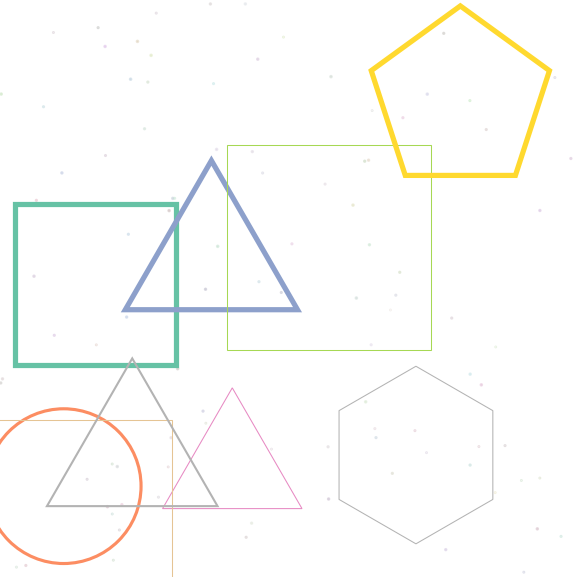[{"shape": "square", "thickness": 2.5, "radius": 0.7, "center": [0.166, 0.506]}, {"shape": "circle", "thickness": 1.5, "radius": 0.67, "center": [0.11, 0.157]}, {"shape": "triangle", "thickness": 2.5, "radius": 0.86, "center": [0.366, 0.549]}, {"shape": "triangle", "thickness": 0.5, "radius": 0.7, "center": [0.402, 0.188]}, {"shape": "square", "thickness": 0.5, "radius": 0.88, "center": [0.569, 0.571]}, {"shape": "pentagon", "thickness": 2.5, "radius": 0.81, "center": [0.797, 0.827]}, {"shape": "square", "thickness": 0.5, "radius": 0.81, "center": [0.135, 0.109]}, {"shape": "hexagon", "thickness": 0.5, "radius": 0.77, "center": [0.72, 0.211]}, {"shape": "triangle", "thickness": 1, "radius": 0.85, "center": [0.229, 0.208]}]